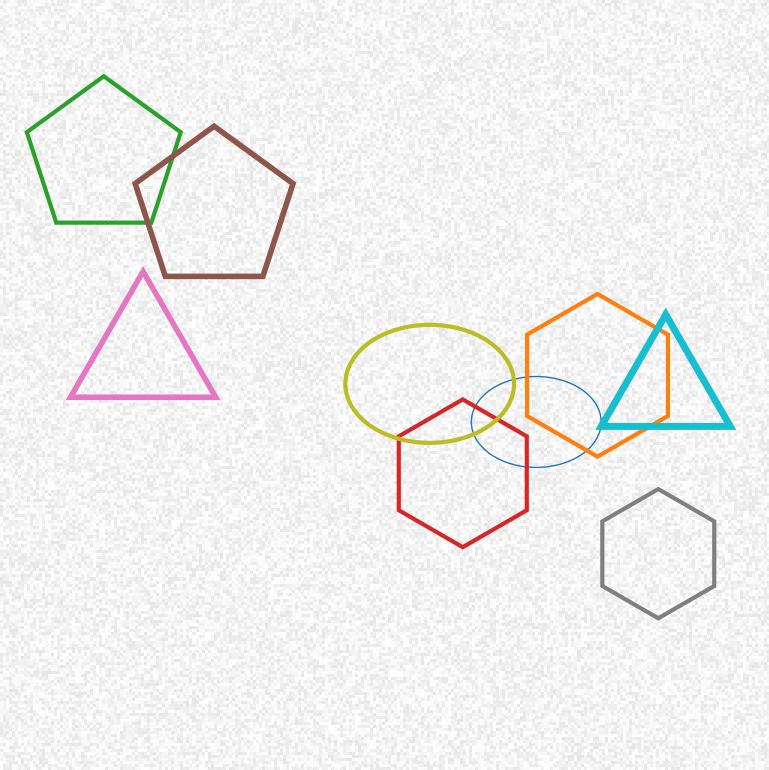[{"shape": "oval", "thickness": 0.5, "radius": 0.42, "center": [0.696, 0.452]}, {"shape": "hexagon", "thickness": 1.5, "radius": 0.53, "center": [0.776, 0.513]}, {"shape": "pentagon", "thickness": 1.5, "radius": 0.53, "center": [0.135, 0.796]}, {"shape": "hexagon", "thickness": 1.5, "radius": 0.48, "center": [0.601, 0.385]}, {"shape": "pentagon", "thickness": 2, "radius": 0.54, "center": [0.278, 0.728]}, {"shape": "triangle", "thickness": 2, "radius": 0.54, "center": [0.186, 0.539]}, {"shape": "hexagon", "thickness": 1.5, "radius": 0.42, "center": [0.855, 0.281]}, {"shape": "oval", "thickness": 1.5, "radius": 0.55, "center": [0.558, 0.502]}, {"shape": "triangle", "thickness": 2.5, "radius": 0.48, "center": [0.865, 0.495]}]